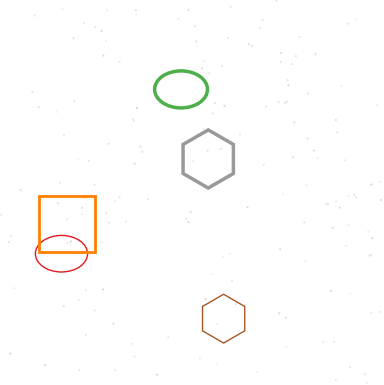[{"shape": "oval", "thickness": 1, "radius": 0.34, "center": [0.16, 0.341]}, {"shape": "oval", "thickness": 2.5, "radius": 0.34, "center": [0.47, 0.768]}, {"shape": "square", "thickness": 2, "radius": 0.36, "center": [0.174, 0.418]}, {"shape": "hexagon", "thickness": 1, "radius": 0.32, "center": [0.581, 0.172]}, {"shape": "hexagon", "thickness": 2.5, "radius": 0.38, "center": [0.541, 0.587]}]